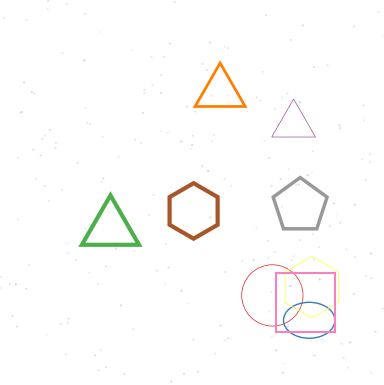[{"shape": "circle", "thickness": 0.5, "radius": 0.4, "center": [0.707, 0.233]}, {"shape": "oval", "thickness": 1, "radius": 0.33, "center": [0.803, 0.168]}, {"shape": "triangle", "thickness": 3, "radius": 0.43, "center": [0.287, 0.407]}, {"shape": "triangle", "thickness": 0.5, "radius": 0.33, "center": [0.763, 0.677]}, {"shape": "triangle", "thickness": 2, "radius": 0.38, "center": [0.572, 0.761]}, {"shape": "hexagon", "thickness": 0.5, "radius": 0.4, "center": [0.81, 0.254]}, {"shape": "hexagon", "thickness": 3, "radius": 0.36, "center": [0.503, 0.452]}, {"shape": "square", "thickness": 1.5, "radius": 0.38, "center": [0.795, 0.213]}, {"shape": "pentagon", "thickness": 2.5, "radius": 0.37, "center": [0.78, 0.465]}]